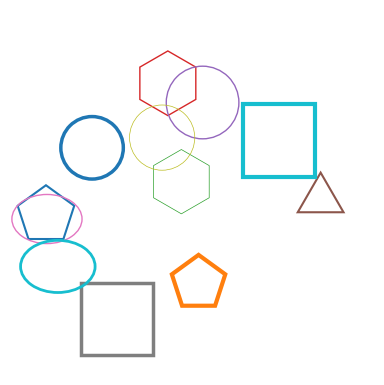[{"shape": "pentagon", "thickness": 1.5, "radius": 0.39, "center": [0.119, 0.442]}, {"shape": "circle", "thickness": 2.5, "radius": 0.41, "center": [0.239, 0.616]}, {"shape": "pentagon", "thickness": 3, "radius": 0.36, "center": [0.516, 0.265]}, {"shape": "hexagon", "thickness": 0.5, "radius": 0.42, "center": [0.471, 0.528]}, {"shape": "hexagon", "thickness": 1, "radius": 0.42, "center": [0.436, 0.784]}, {"shape": "circle", "thickness": 1, "radius": 0.47, "center": [0.526, 0.734]}, {"shape": "triangle", "thickness": 1.5, "radius": 0.34, "center": [0.833, 0.483]}, {"shape": "oval", "thickness": 1, "radius": 0.46, "center": [0.122, 0.431]}, {"shape": "square", "thickness": 2.5, "radius": 0.47, "center": [0.303, 0.172]}, {"shape": "circle", "thickness": 0.5, "radius": 0.42, "center": [0.421, 0.643]}, {"shape": "oval", "thickness": 2, "radius": 0.48, "center": [0.15, 0.308]}, {"shape": "square", "thickness": 3, "radius": 0.47, "center": [0.725, 0.636]}]